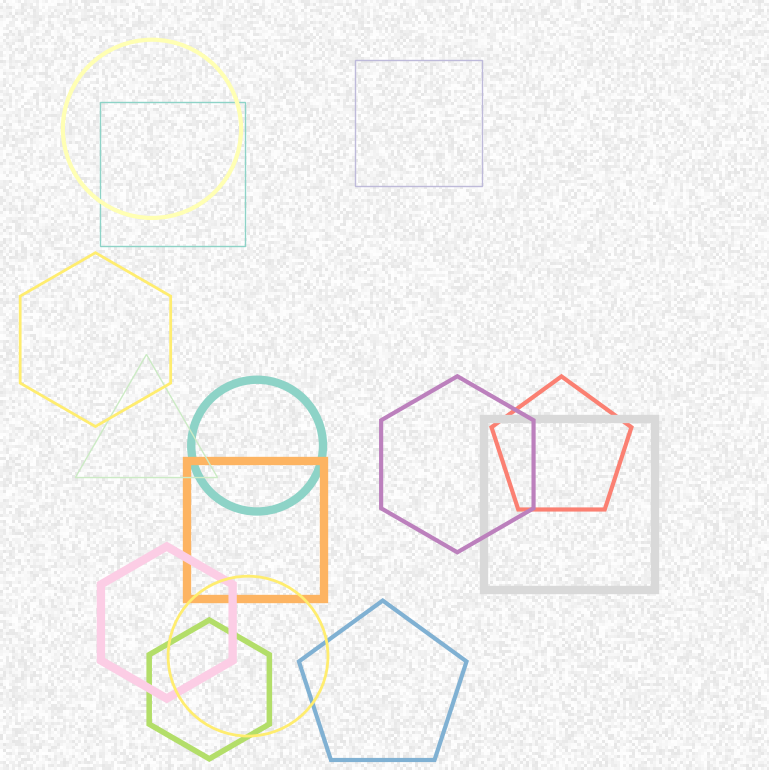[{"shape": "circle", "thickness": 3, "radius": 0.43, "center": [0.334, 0.421]}, {"shape": "square", "thickness": 0.5, "radius": 0.47, "center": [0.224, 0.774]}, {"shape": "circle", "thickness": 1.5, "radius": 0.58, "center": [0.197, 0.833]}, {"shape": "square", "thickness": 0.5, "radius": 0.41, "center": [0.543, 0.84]}, {"shape": "pentagon", "thickness": 1.5, "radius": 0.48, "center": [0.729, 0.416]}, {"shape": "pentagon", "thickness": 1.5, "radius": 0.57, "center": [0.497, 0.106]}, {"shape": "square", "thickness": 3, "radius": 0.45, "center": [0.332, 0.312]}, {"shape": "hexagon", "thickness": 2, "radius": 0.45, "center": [0.272, 0.105]}, {"shape": "hexagon", "thickness": 3, "radius": 0.49, "center": [0.217, 0.192]}, {"shape": "square", "thickness": 3, "radius": 0.56, "center": [0.739, 0.345]}, {"shape": "hexagon", "thickness": 1.5, "radius": 0.57, "center": [0.594, 0.397]}, {"shape": "triangle", "thickness": 0.5, "radius": 0.53, "center": [0.19, 0.433]}, {"shape": "circle", "thickness": 1, "radius": 0.52, "center": [0.322, 0.148]}, {"shape": "hexagon", "thickness": 1, "radius": 0.56, "center": [0.124, 0.559]}]